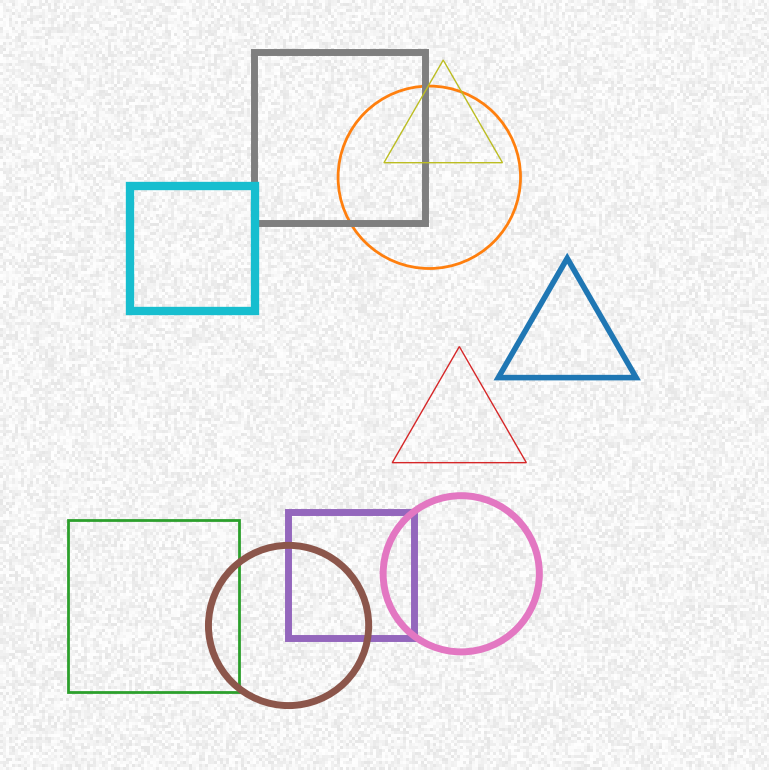[{"shape": "triangle", "thickness": 2, "radius": 0.52, "center": [0.737, 0.561]}, {"shape": "circle", "thickness": 1, "radius": 0.59, "center": [0.558, 0.77]}, {"shape": "square", "thickness": 1, "radius": 0.56, "center": [0.2, 0.213]}, {"shape": "triangle", "thickness": 0.5, "radius": 0.5, "center": [0.597, 0.449]}, {"shape": "square", "thickness": 2.5, "radius": 0.41, "center": [0.456, 0.254]}, {"shape": "circle", "thickness": 2.5, "radius": 0.52, "center": [0.375, 0.188]}, {"shape": "circle", "thickness": 2.5, "radius": 0.51, "center": [0.599, 0.255]}, {"shape": "square", "thickness": 2.5, "radius": 0.56, "center": [0.441, 0.822]}, {"shape": "triangle", "thickness": 0.5, "radius": 0.44, "center": [0.576, 0.833]}, {"shape": "square", "thickness": 3, "radius": 0.41, "center": [0.25, 0.677]}]